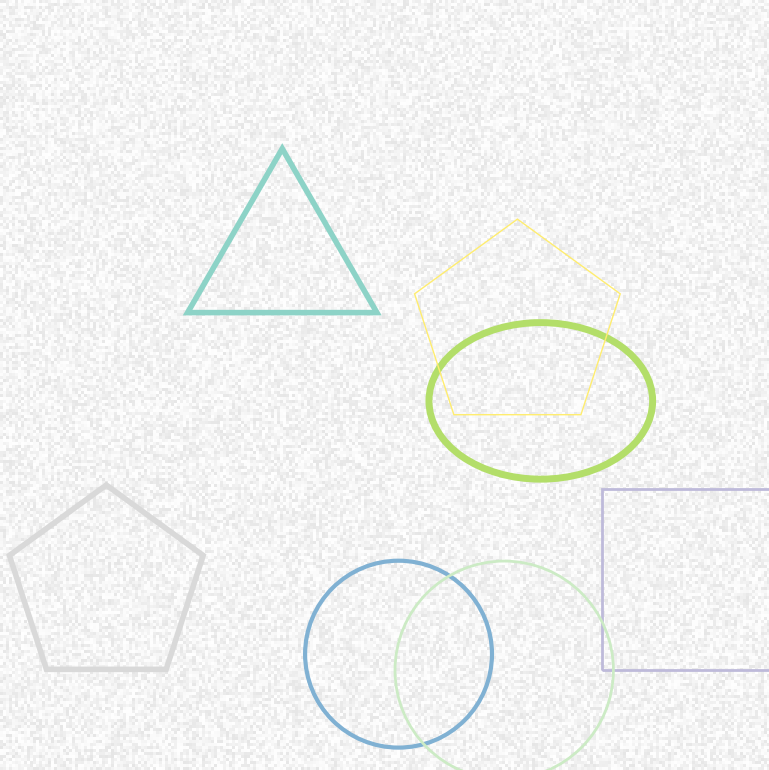[{"shape": "triangle", "thickness": 2, "radius": 0.71, "center": [0.367, 0.665]}, {"shape": "square", "thickness": 1, "radius": 0.59, "center": [0.899, 0.247]}, {"shape": "circle", "thickness": 1.5, "radius": 0.61, "center": [0.518, 0.15]}, {"shape": "oval", "thickness": 2.5, "radius": 0.73, "center": [0.702, 0.479]}, {"shape": "pentagon", "thickness": 2, "radius": 0.66, "center": [0.138, 0.238]}, {"shape": "circle", "thickness": 1, "radius": 0.71, "center": [0.655, 0.13]}, {"shape": "pentagon", "thickness": 0.5, "radius": 0.7, "center": [0.672, 0.575]}]